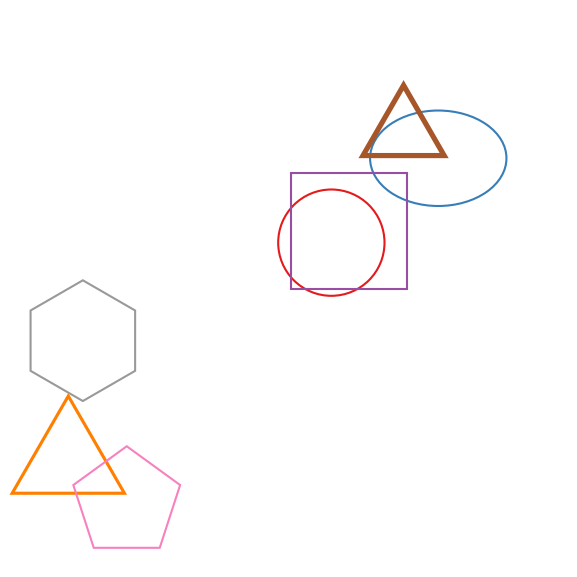[{"shape": "circle", "thickness": 1, "radius": 0.46, "center": [0.574, 0.579]}, {"shape": "oval", "thickness": 1, "radius": 0.59, "center": [0.759, 0.725]}, {"shape": "square", "thickness": 1, "radius": 0.5, "center": [0.604, 0.599]}, {"shape": "triangle", "thickness": 1.5, "radius": 0.56, "center": [0.118, 0.201]}, {"shape": "triangle", "thickness": 2.5, "radius": 0.41, "center": [0.699, 0.77]}, {"shape": "pentagon", "thickness": 1, "radius": 0.49, "center": [0.219, 0.129]}, {"shape": "hexagon", "thickness": 1, "radius": 0.52, "center": [0.143, 0.409]}]